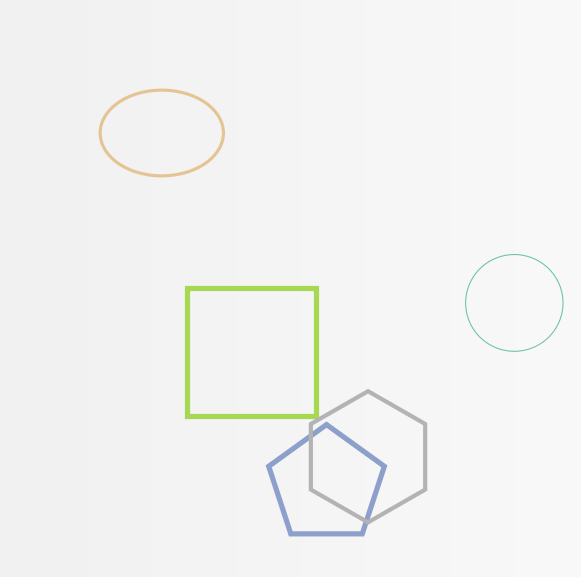[{"shape": "circle", "thickness": 0.5, "radius": 0.42, "center": [0.885, 0.475]}, {"shape": "pentagon", "thickness": 2.5, "radius": 0.52, "center": [0.562, 0.159]}, {"shape": "square", "thickness": 2.5, "radius": 0.55, "center": [0.433, 0.389]}, {"shape": "oval", "thickness": 1.5, "radius": 0.53, "center": [0.278, 0.769]}, {"shape": "hexagon", "thickness": 2, "radius": 0.57, "center": [0.633, 0.208]}]